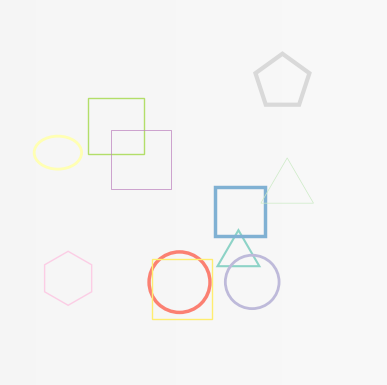[{"shape": "triangle", "thickness": 1.5, "radius": 0.31, "center": [0.615, 0.34]}, {"shape": "oval", "thickness": 2, "radius": 0.31, "center": [0.149, 0.604]}, {"shape": "circle", "thickness": 2, "radius": 0.35, "center": [0.651, 0.268]}, {"shape": "circle", "thickness": 2.5, "radius": 0.39, "center": [0.463, 0.267]}, {"shape": "square", "thickness": 2.5, "radius": 0.32, "center": [0.62, 0.45]}, {"shape": "square", "thickness": 1, "radius": 0.36, "center": [0.299, 0.673]}, {"shape": "hexagon", "thickness": 1, "radius": 0.35, "center": [0.176, 0.277]}, {"shape": "pentagon", "thickness": 3, "radius": 0.37, "center": [0.729, 0.787]}, {"shape": "square", "thickness": 0.5, "radius": 0.39, "center": [0.365, 0.586]}, {"shape": "triangle", "thickness": 0.5, "radius": 0.39, "center": [0.741, 0.511]}, {"shape": "square", "thickness": 1, "radius": 0.39, "center": [0.47, 0.249]}]